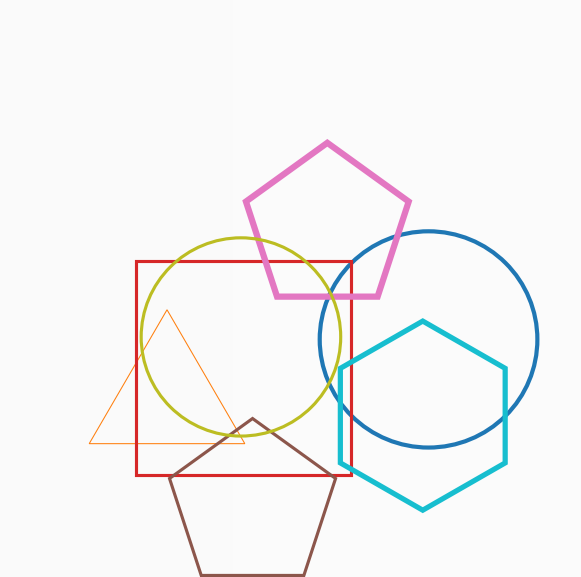[{"shape": "circle", "thickness": 2, "radius": 0.94, "center": [0.737, 0.411]}, {"shape": "triangle", "thickness": 0.5, "radius": 0.77, "center": [0.287, 0.308]}, {"shape": "square", "thickness": 1.5, "radius": 0.93, "center": [0.419, 0.362]}, {"shape": "pentagon", "thickness": 1.5, "radius": 0.75, "center": [0.434, 0.124]}, {"shape": "pentagon", "thickness": 3, "radius": 0.74, "center": [0.563, 0.605]}, {"shape": "circle", "thickness": 1.5, "radius": 0.86, "center": [0.415, 0.416]}, {"shape": "hexagon", "thickness": 2.5, "radius": 0.82, "center": [0.727, 0.279]}]